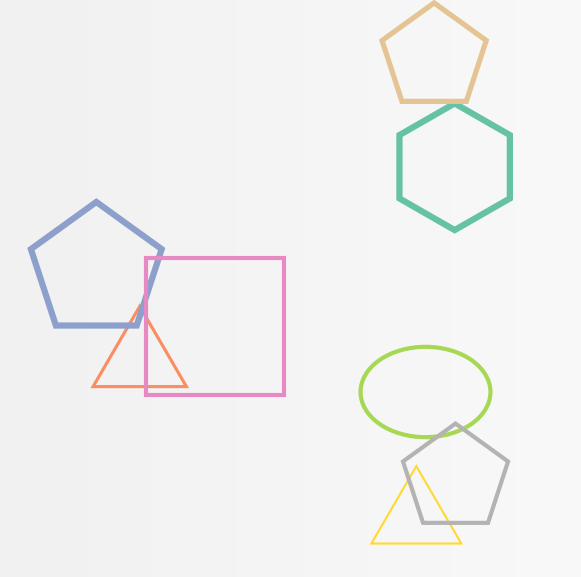[{"shape": "hexagon", "thickness": 3, "radius": 0.55, "center": [0.782, 0.71]}, {"shape": "triangle", "thickness": 1.5, "radius": 0.46, "center": [0.24, 0.376]}, {"shape": "pentagon", "thickness": 3, "radius": 0.59, "center": [0.166, 0.531]}, {"shape": "square", "thickness": 2, "radius": 0.59, "center": [0.37, 0.434]}, {"shape": "oval", "thickness": 2, "radius": 0.56, "center": [0.732, 0.32]}, {"shape": "triangle", "thickness": 1, "radius": 0.45, "center": [0.716, 0.103]}, {"shape": "pentagon", "thickness": 2.5, "radius": 0.47, "center": [0.747, 0.9]}, {"shape": "pentagon", "thickness": 2, "radius": 0.48, "center": [0.784, 0.171]}]